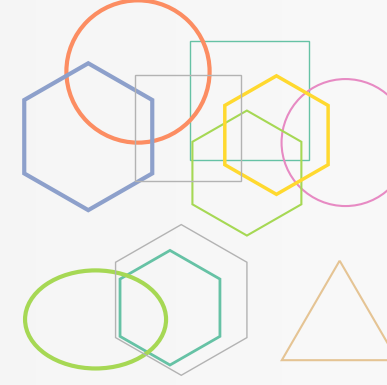[{"shape": "square", "thickness": 1, "radius": 0.77, "center": [0.644, 0.739]}, {"shape": "hexagon", "thickness": 2, "radius": 0.74, "center": [0.439, 0.201]}, {"shape": "circle", "thickness": 3, "radius": 0.92, "center": [0.356, 0.814]}, {"shape": "hexagon", "thickness": 3, "radius": 0.95, "center": [0.228, 0.645]}, {"shape": "circle", "thickness": 1.5, "radius": 0.82, "center": [0.892, 0.63]}, {"shape": "oval", "thickness": 3, "radius": 0.91, "center": [0.247, 0.17]}, {"shape": "hexagon", "thickness": 1.5, "radius": 0.81, "center": [0.637, 0.55]}, {"shape": "hexagon", "thickness": 2.5, "radius": 0.77, "center": [0.713, 0.649]}, {"shape": "triangle", "thickness": 1.5, "radius": 0.86, "center": [0.877, 0.151]}, {"shape": "square", "thickness": 1, "radius": 0.69, "center": [0.485, 0.668]}, {"shape": "hexagon", "thickness": 1, "radius": 0.98, "center": [0.468, 0.221]}]